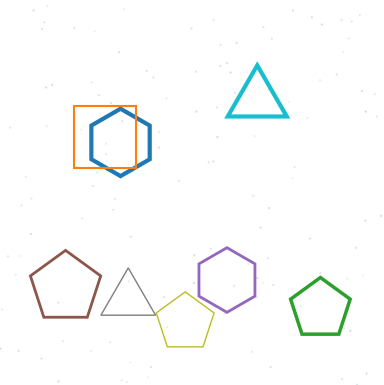[{"shape": "hexagon", "thickness": 3, "radius": 0.44, "center": [0.313, 0.63]}, {"shape": "square", "thickness": 1.5, "radius": 0.4, "center": [0.273, 0.644]}, {"shape": "pentagon", "thickness": 2.5, "radius": 0.41, "center": [0.832, 0.198]}, {"shape": "hexagon", "thickness": 2, "radius": 0.42, "center": [0.589, 0.273]}, {"shape": "pentagon", "thickness": 2, "radius": 0.48, "center": [0.17, 0.254]}, {"shape": "triangle", "thickness": 1, "radius": 0.41, "center": [0.333, 0.222]}, {"shape": "pentagon", "thickness": 1, "radius": 0.39, "center": [0.481, 0.163]}, {"shape": "triangle", "thickness": 3, "radius": 0.44, "center": [0.668, 0.742]}]